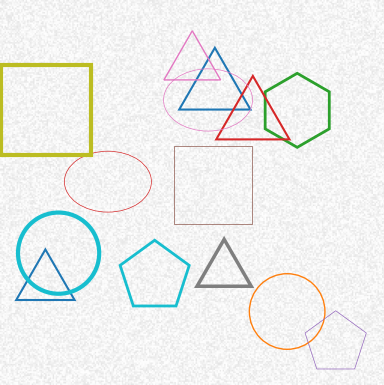[{"shape": "triangle", "thickness": 1.5, "radius": 0.44, "center": [0.118, 0.265]}, {"shape": "triangle", "thickness": 1.5, "radius": 0.53, "center": [0.558, 0.769]}, {"shape": "circle", "thickness": 1, "radius": 0.49, "center": [0.746, 0.191]}, {"shape": "hexagon", "thickness": 2, "radius": 0.48, "center": [0.772, 0.713]}, {"shape": "oval", "thickness": 0.5, "radius": 0.56, "center": [0.28, 0.528]}, {"shape": "triangle", "thickness": 1.5, "radius": 0.55, "center": [0.657, 0.693]}, {"shape": "pentagon", "thickness": 0.5, "radius": 0.42, "center": [0.872, 0.109]}, {"shape": "square", "thickness": 0.5, "radius": 0.51, "center": [0.553, 0.519]}, {"shape": "triangle", "thickness": 1, "radius": 0.43, "center": [0.499, 0.835]}, {"shape": "oval", "thickness": 0.5, "radius": 0.58, "center": [0.54, 0.74]}, {"shape": "triangle", "thickness": 2.5, "radius": 0.41, "center": [0.582, 0.297]}, {"shape": "square", "thickness": 3, "radius": 0.58, "center": [0.12, 0.714]}, {"shape": "pentagon", "thickness": 2, "radius": 0.47, "center": [0.402, 0.282]}, {"shape": "circle", "thickness": 3, "radius": 0.53, "center": [0.152, 0.342]}]